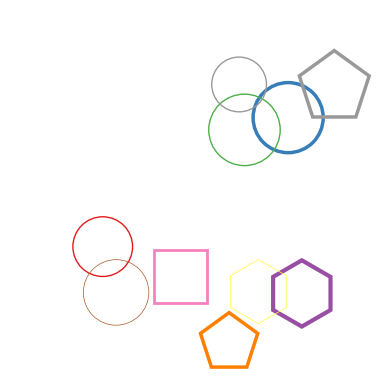[{"shape": "circle", "thickness": 1, "radius": 0.39, "center": [0.267, 0.359]}, {"shape": "circle", "thickness": 2.5, "radius": 0.46, "center": [0.748, 0.694]}, {"shape": "circle", "thickness": 1, "radius": 0.46, "center": [0.635, 0.663]}, {"shape": "hexagon", "thickness": 3, "radius": 0.43, "center": [0.784, 0.238]}, {"shape": "pentagon", "thickness": 2.5, "radius": 0.39, "center": [0.595, 0.11]}, {"shape": "hexagon", "thickness": 0.5, "radius": 0.42, "center": [0.671, 0.243]}, {"shape": "circle", "thickness": 0.5, "radius": 0.43, "center": [0.302, 0.24]}, {"shape": "square", "thickness": 2, "radius": 0.34, "center": [0.469, 0.282]}, {"shape": "pentagon", "thickness": 2.5, "radius": 0.48, "center": [0.868, 0.773]}, {"shape": "circle", "thickness": 1, "radius": 0.36, "center": [0.621, 0.781]}]